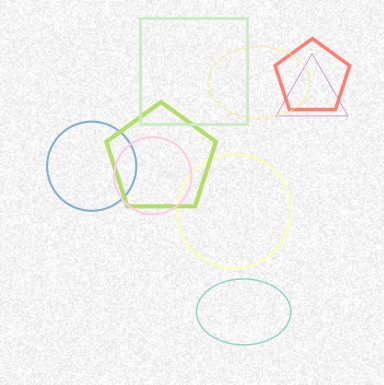[{"shape": "oval", "thickness": 1, "radius": 0.61, "center": [0.633, 0.19]}, {"shape": "circle", "thickness": 1.5, "radius": 0.74, "center": [0.608, 0.451]}, {"shape": "pentagon", "thickness": 2.5, "radius": 0.51, "center": [0.811, 0.798]}, {"shape": "circle", "thickness": 1.5, "radius": 0.58, "center": [0.238, 0.568]}, {"shape": "pentagon", "thickness": 3, "radius": 0.75, "center": [0.419, 0.585]}, {"shape": "circle", "thickness": 1.5, "radius": 0.5, "center": [0.397, 0.544]}, {"shape": "triangle", "thickness": 0.5, "radius": 0.54, "center": [0.811, 0.753]}, {"shape": "square", "thickness": 2, "radius": 0.69, "center": [0.503, 0.816]}, {"shape": "oval", "thickness": 0.5, "radius": 0.66, "center": [0.673, 0.786]}]